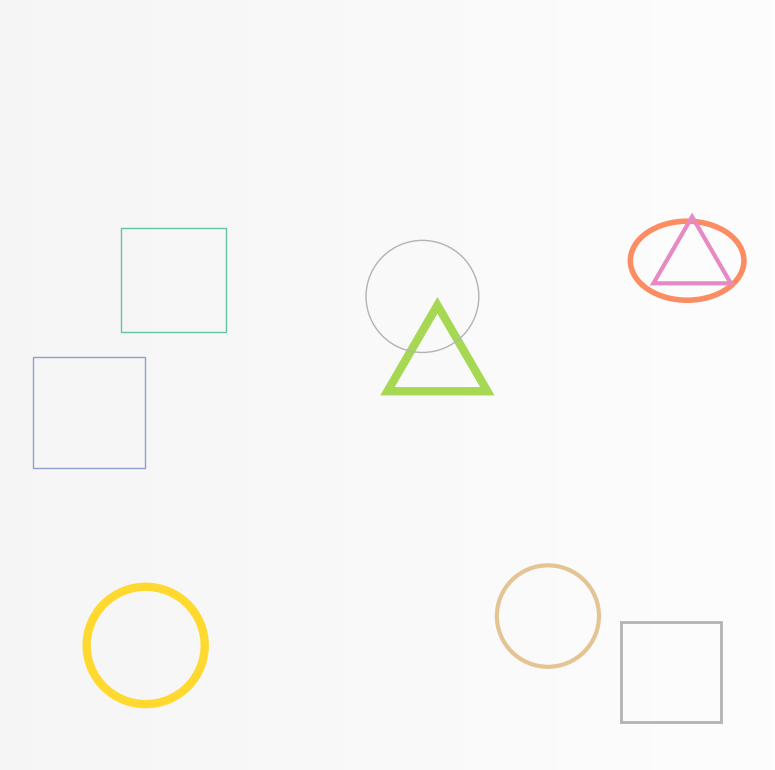[{"shape": "square", "thickness": 0.5, "radius": 0.34, "center": [0.224, 0.636]}, {"shape": "oval", "thickness": 2, "radius": 0.37, "center": [0.887, 0.661]}, {"shape": "square", "thickness": 0.5, "radius": 0.36, "center": [0.115, 0.464]}, {"shape": "triangle", "thickness": 1.5, "radius": 0.29, "center": [0.893, 0.661]}, {"shape": "triangle", "thickness": 3, "radius": 0.37, "center": [0.564, 0.529]}, {"shape": "circle", "thickness": 3, "radius": 0.38, "center": [0.188, 0.162]}, {"shape": "circle", "thickness": 1.5, "radius": 0.33, "center": [0.707, 0.2]}, {"shape": "square", "thickness": 1, "radius": 0.32, "center": [0.866, 0.127]}, {"shape": "circle", "thickness": 0.5, "radius": 0.36, "center": [0.545, 0.615]}]